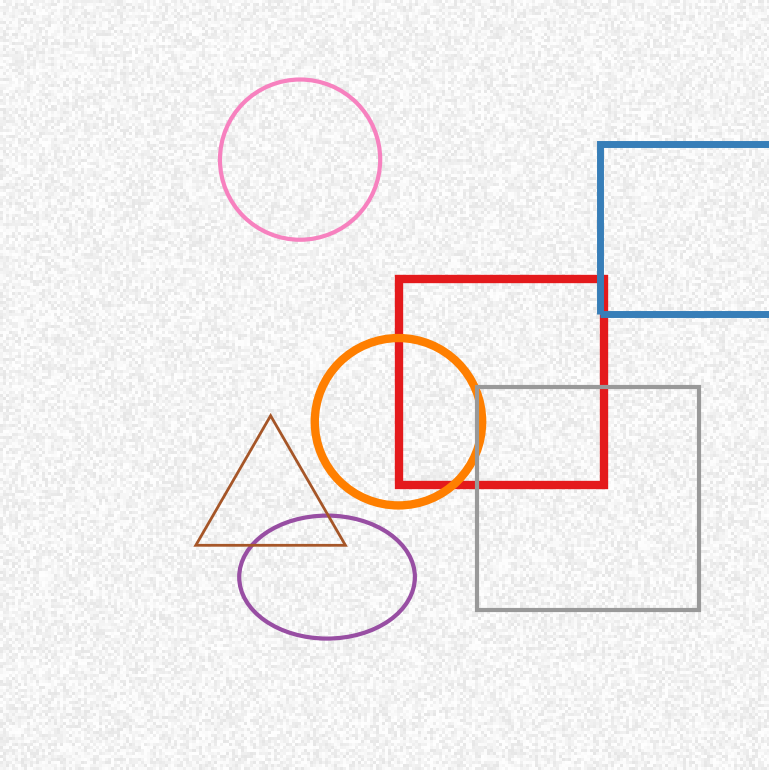[{"shape": "square", "thickness": 3, "radius": 0.67, "center": [0.651, 0.504]}, {"shape": "square", "thickness": 2.5, "radius": 0.55, "center": [0.889, 0.702]}, {"shape": "oval", "thickness": 1.5, "radius": 0.57, "center": [0.425, 0.251]}, {"shape": "circle", "thickness": 3, "radius": 0.54, "center": [0.517, 0.452]}, {"shape": "triangle", "thickness": 1, "radius": 0.56, "center": [0.351, 0.348]}, {"shape": "circle", "thickness": 1.5, "radius": 0.52, "center": [0.39, 0.793]}, {"shape": "square", "thickness": 1.5, "radius": 0.72, "center": [0.763, 0.352]}]